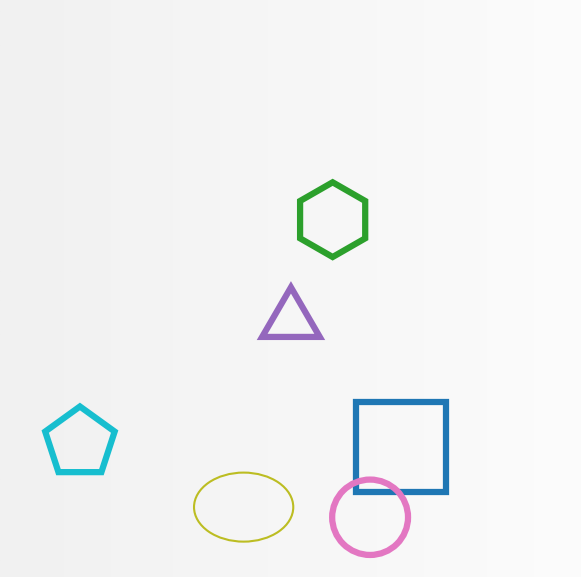[{"shape": "square", "thickness": 3, "radius": 0.39, "center": [0.69, 0.225]}, {"shape": "hexagon", "thickness": 3, "radius": 0.32, "center": [0.572, 0.619]}, {"shape": "triangle", "thickness": 3, "radius": 0.29, "center": [0.501, 0.444]}, {"shape": "circle", "thickness": 3, "radius": 0.33, "center": [0.637, 0.103]}, {"shape": "oval", "thickness": 1, "radius": 0.43, "center": [0.419, 0.121]}, {"shape": "pentagon", "thickness": 3, "radius": 0.31, "center": [0.138, 0.232]}]